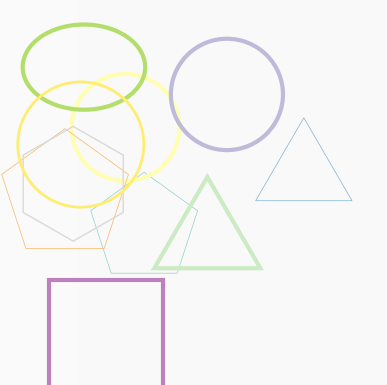[{"shape": "pentagon", "thickness": 0.5, "radius": 0.72, "center": [0.372, 0.408]}, {"shape": "circle", "thickness": 3, "radius": 0.7, "center": [0.324, 0.669]}, {"shape": "circle", "thickness": 3, "radius": 0.72, "center": [0.586, 0.755]}, {"shape": "triangle", "thickness": 0.5, "radius": 0.72, "center": [0.784, 0.55]}, {"shape": "pentagon", "thickness": 0.5, "radius": 0.86, "center": [0.168, 0.494]}, {"shape": "oval", "thickness": 3, "radius": 0.79, "center": [0.217, 0.826]}, {"shape": "hexagon", "thickness": 1, "radius": 0.74, "center": [0.189, 0.523]}, {"shape": "square", "thickness": 3, "radius": 0.73, "center": [0.274, 0.126]}, {"shape": "triangle", "thickness": 3, "radius": 0.79, "center": [0.535, 0.382]}, {"shape": "circle", "thickness": 2, "radius": 0.81, "center": [0.209, 0.625]}]